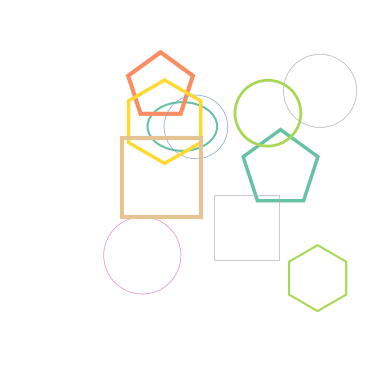[{"shape": "oval", "thickness": 1.5, "radius": 0.45, "center": [0.474, 0.671]}, {"shape": "pentagon", "thickness": 2.5, "radius": 0.51, "center": [0.729, 0.561]}, {"shape": "pentagon", "thickness": 3, "radius": 0.44, "center": [0.417, 0.776]}, {"shape": "circle", "thickness": 0.5, "radius": 0.41, "center": [0.509, 0.67]}, {"shape": "circle", "thickness": 0.5, "radius": 0.5, "center": [0.37, 0.337]}, {"shape": "hexagon", "thickness": 1.5, "radius": 0.43, "center": [0.825, 0.278]}, {"shape": "circle", "thickness": 2, "radius": 0.43, "center": [0.696, 0.706]}, {"shape": "hexagon", "thickness": 2.5, "radius": 0.54, "center": [0.428, 0.684]}, {"shape": "square", "thickness": 3, "radius": 0.52, "center": [0.42, 0.539]}, {"shape": "circle", "thickness": 0.5, "radius": 0.48, "center": [0.831, 0.764]}, {"shape": "square", "thickness": 0.5, "radius": 0.43, "center": [0.64, 0.409]}]